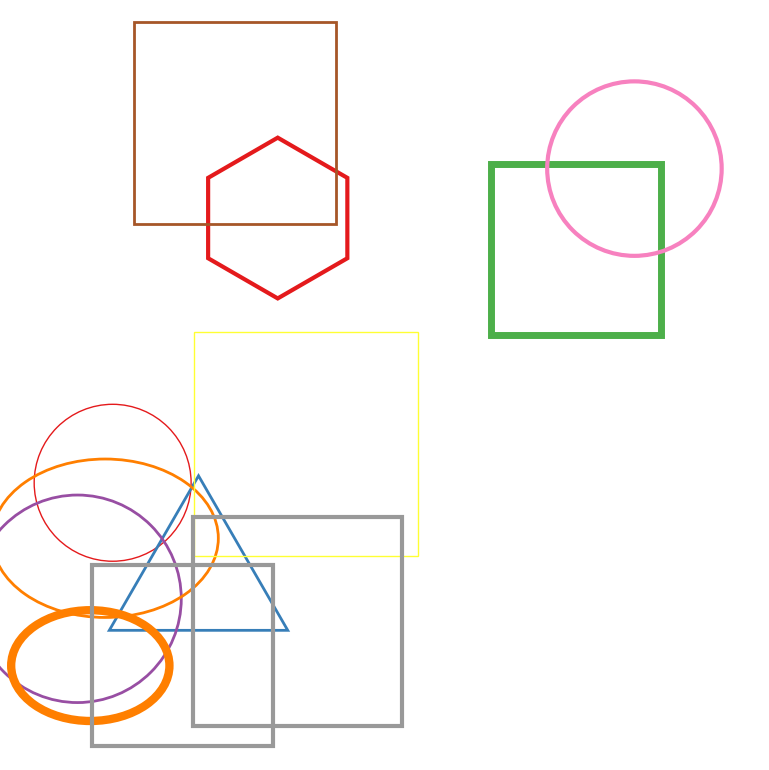[{"shape": "circle", "thickness": 0.5, "radius": 0.51, "center": [0.146, 0.373]}, {"shape": "hexagon", "thickness": 1.5, "radius": 0.52, "center": [0.361, 0.717]}, {"shape": "triangle", "thickness": 1, "radius": 0.67, "center": [0.258, 0.248]}, {"shape": "square", "thickness": 2.5, "radius": 0.55, "center": [0.748, 0.676]}, {"shape": "circle", "thickness": 1, "radius": 0.67, "center": [0.101, 0.222]}, {"shape": "oval", "thickness": 1, "radius": 0.73, "center": [0.137, 0.301]}, {"shape": "oval", "thickness": 3, "radius": 0.51, "center": [0.117, 0.136]}, {"shape": "square", "thickness": 0.5, "radius": 0.73, "center": [0.397, 0.424]}, {"shape": "square", "thickness": 1, "radius": 0.66, "center": [0.305, 0.84]}, {"shape": "circle", "thickness": 1.5, "radius": 0.57, "center": [0.824, 0.781]}, {"shape": "square", "thickness": 1.5, "radius": 0.59, "center": [0.237, 0.149]}, {"shape": "square", "thickness": 1.5, "radius": 0.68, "center": [0.387, 0.193]}]